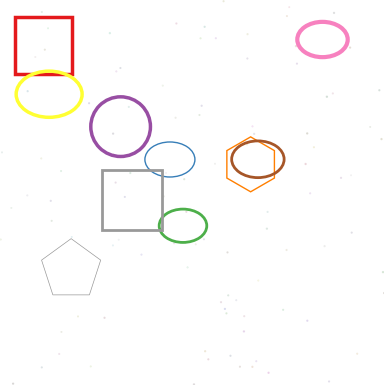[{"shape": "square", "thickness": 2.5, "radius": 0.37, "center": [0.113, 0.881]}, {"shape": "oval", "thickness": 1, "radius": 0.32, "center": [0.441, 0.586]}, {"shape": "oval", "thickness": 2, "radius": 0.31, "center": [0.475, 0.414]}, {"shape": "circle", "thickness": 2.5, "radius": 0.39, "center": [0.313, 0.671]}, {"shape": "hexagon", "thickness": 1, "radius": 0.36, "center": [0.651, 0.573]}, {"shape": "oval", "thickness": 2.5, "radius": 0.43, "center": [0.128, 0.755]}, {"shape": "oval", "thickness": 2, "radius": 0.34, "center": [0.67, 0.586]}, {"shape": "oval", "thickness": 3, "radius": 0.33, "center": [0.838, 0.897]}, {"shape": "pentagon", "thickness": 0.5, "radius": 0.4, "center": [0.185, 0.299]}, {"shape": "square", "thickness": 2, "radius": 0.39, "center": [0.343, 0.48]}]